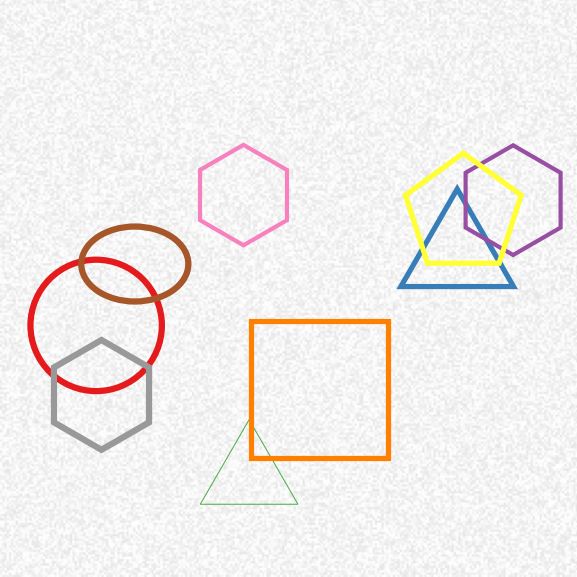[{"shape": "circle", "thickness": 3, "radius": 0.57, "center": [0.167, 0.436]}, {"shape": "triangle", "thickness": 2.5, "radius": 0.56, "center": [0.792, 0.559]}, {"shape": "triangle", "thickness": 0.5, "radius": 0.49, "center": [0.431, 0.175]}, {"shape": "hexagon", "thickness": 2, "radius": 0.47, "center": [0.888, 0.653]}, {"shape": "square", "thickness": 2.5, "radius": 0.59, "center": [0.554, 0.325]}, {"shape": "pentagon", "thickness": 2.5, "radius": 0.53, "center": [0.802, 0.629]}, {"shape": "oval", "thickness": 3, "radius": 0.46, "center": [0.233, 0.542]}, {"shape": "hexagon", "thickness": 2, "radius": 0.43, "center": [0.422, 0.661]}, {"shape": "hexagon", "thickness": 3, "radius": 0.48, "center": [0.176, 0.315]}]